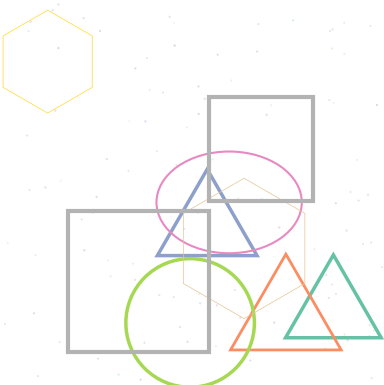[{"shape": "triangle", "thickness": 2.5, "radius": 0.72, "center": [0.866, 0.194]}, {"shape": "triangle", "thickness": 2, "radius": 0.83, "center": [0.743, 0.174]}, {"shape": "triangle", "thickness": 2.5, "radius": 0.75, "center": [0.538, 0.411]}, {"shape": "oval", "thickness": 1.5, "radius": 0.94, "center": [0.595, 0.474]}, {"shape": "circle", "thickness": 2.5, "radius": 0.83, "center": [0.494, 0.161]}, {"shape": "hexagon", "thickness": 0.5, "radius": 0.67, "center": [0.124, 0.84]}, {"shape": "hexagon", "thickness": 0.5, "radius": 0.91, "center": [0.634, 0.355]}, {"shape": "square", "thickness": 3, "radius": 0.68, "center": [0.677, 0.614]}, {"shape": "square", "thickness": 3, "radius": 0.91, "center": [0.36, 0.269]}]